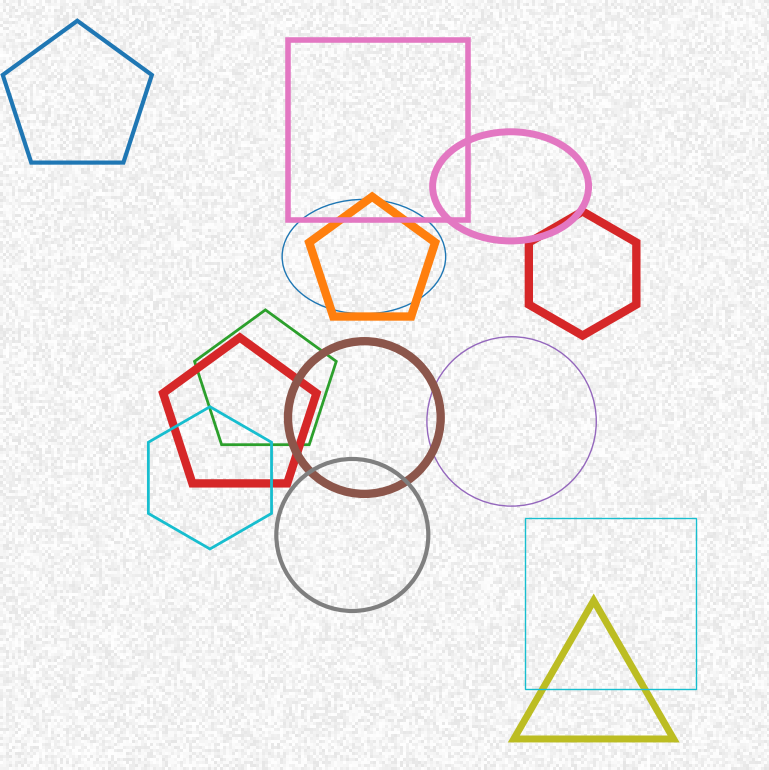[{"shape": "oval", "thickness": 0.5, "radius": 0.53, "center": [0.473, 0.667]}, {"shape": "pentagon", "thickness": 1.5, "radius": 0.51, "center": [0.1, 0.871]}, {"shape": "pentagon", "thickness": 3, "radius": 0.43, "center": [0.483, 0.659]}, {"shape": "pentagon", "thickness": 1, "radius": 0.48, "center": [0.345, 0.501]}, {"shape": "hexagon", "thickness": 3, "radius": 0.4, "center": [0.757, 0.645]}, {"shape": "pentagon", "thickness": 3, "radius": 0.52, "center": [0.311, 0.457]}, {"shape": "circle", "thickness": 0.5, "radius": 0.55, "center": [0.664, 0.453]}, {"shape": "circle", "thickness": 3, "radius": 0.5, "center": [0.473, 0.458]}, {"shape": "oval", "thickness": 2.5, "radius": 0.51, "center": [0.663, 0.758]}, {"shape": "square", "thickness": 2, "radius": 0.58, "center": [0.491, 0.831]}, {"shape": "circle", "thickness": 1.5, "radius": 0.49, "center": [0.458, 0.305]}, {"shape": "triangle", "thickness": 2.5, "radius": 0.6, "center": [0.771, 0.1]}, {"shape": "square", "thickness": 0.5, "radius": 0.56, "center": [0.793, 0.216]}, {"shape": "hexagon", "thickness": 1, "radius": 0.46, "center": [0.273, 0.379]}]